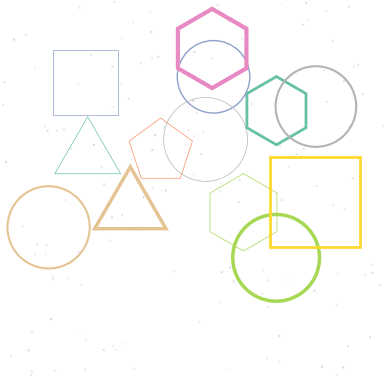[{"shape": "hexagon", "thickness": 2, "radius": 0.44, "center": [0.718, 0.713]}, {"shape": "triangle", "thickness": 0.5, "radius": 0.49, "center": [0.228, 0.598]}, {"shape": "pentagon", "thickness": 0.5, "radius": 0.43, "center": [0.418, 0.607]}, {"shape": "square", "thickness": 0.5, "radius": 0.42, "center": [0.222, 0.785]}, {"shape": "circle", "thickness": 1, "radius": 0.47, "center": [0.555, 0.801]}, {"shape": "hexagon", "thickness": 3, "radius": 0.51, "center": [0.551, 0.874]}, {"shape": "circle", "thickness": 2.5, "radius": 0.56, "center": [0.717, 0.33]}, {"shape": "hexagon", "thickness": 0.5, "radius": 0.5, "center": [0.632, 0.449]}, {"shape": "square", "thickness": 2, "radius": 0.59, "center": [0.818, 0.475]}, {"shape": "triangle", "thickness": 2.5, "radius": 0.53, "center": [0.338, 0.459]}, {"shape": "circle", "thickness": 1.5, "radius": 0.53, "center": [0.126, 0.41]}, {"shape": "circle", "thickness": 1.5, "radius": 0.52, "center": [0.821, 0.723]}, {"shape": "circle", "thickness": 0.5, "radius": 0.54, "center": [0.534, 0.638]}]